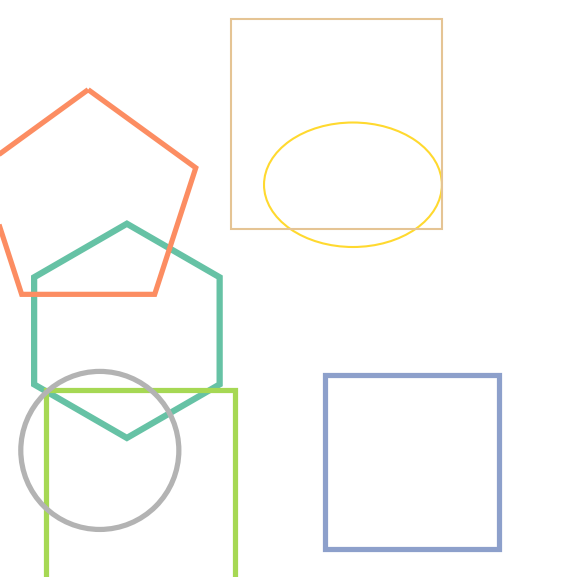[{"shape": "hexagon", "thickness": 3, "radius": 0.93, "center": [0.22, 0.426]}, {"shape": "pentagon", "thickness": 2.5, "radius": 0.98, "center": [0.153, 0.648]}, {"shape": "square", "thickness": 2.5, "radius": 0.75, "center": [0.713, 0.199]}, {"shape": "square", "thickness": 2.5, "radius": 0.82, "center": [0.243, 0.16]}, {"shape": "oval", "thickness": 1, "radius": 0.77, "center": [0.611, 0.679]}, {"shape": "square", "thickness": 1, "radius": 0.91, "center": [0.583, 0.785]}, {"shape": "circle", "thickness": 2.5, "radius": 0.68, "center": [0.173, 0.219]}]